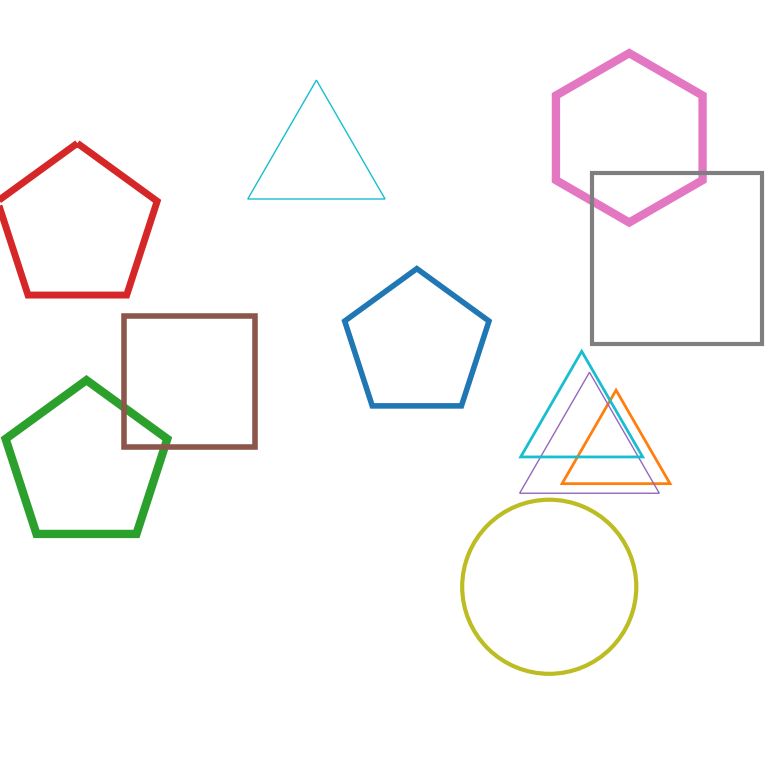[{"shape": "pentagon", "thickness": 2, "radius": 0.49, "center": [0.541, 0.553]}, {"shape": "triangle", "thickness": 1, "radius": 0.4, "center": [0.8, 0.412]}, {"shape": "pentagon", "thickness": 3, "radius": 0.55, "center": [0.112, 0.396]}, {"shape": "pentagon", "thickness": 2.5, "radius": 0.54, "center": [0.1, 0.705]}, {"shape": "triangle", "thickness": 0.5, "radius": 0.52, "center": [0.766, 0.412]}, {"shape": "square", "thickness": 2, "radius": 0.43, "center": [0.246, 0.505]}, {"shape": "hexagon", "thickness": 3, "radius": 0.55, "center": [0.817, 0.821]}, {"shape": "square", "thickness": 1.5, "radius": 0.55, "center": [0.879, 0.665]}, {"shape": "circle", "thickness": 1.5, "radius": 0.57, "center": [0.713, 0.238]}, {"shape": "triangle", "thickness": 0.5, "radius": 0.51, "center": [0.411, 0.793]}, {"shape": "triangle", "thickness": 1, "radius": 0.46, "center": [0.755, 0.452]}]